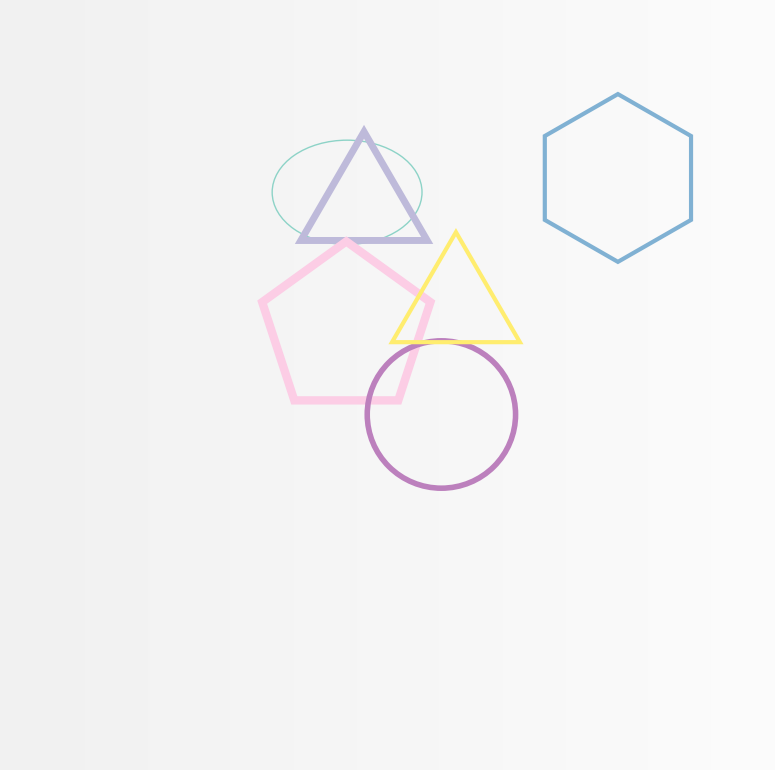[{"shape": "oval", "thickness": 0.5, "radius": 0.48, "center": [0.448, 0.75]}, {"shape": "triangle", "thickness": 2.5, "radius": 0.47, "center": [0.47, 0.735]}, {"shape": "hexagon", "thickness": 1.5, "radius": 0.54, "center": [0.797, 0.769]}, {"shape": "pentagon", "thickness": 3, "radius": 0.57, "center": [0.447, 0.572]}, {"shape": "circle", "thickness": 2, "radius": 0.48, "center": [0.57, 0.462]}, {"shape": "triangle", "thickness": 1.5, "radius": 0.48, "center": [0.588, 0.603]}]